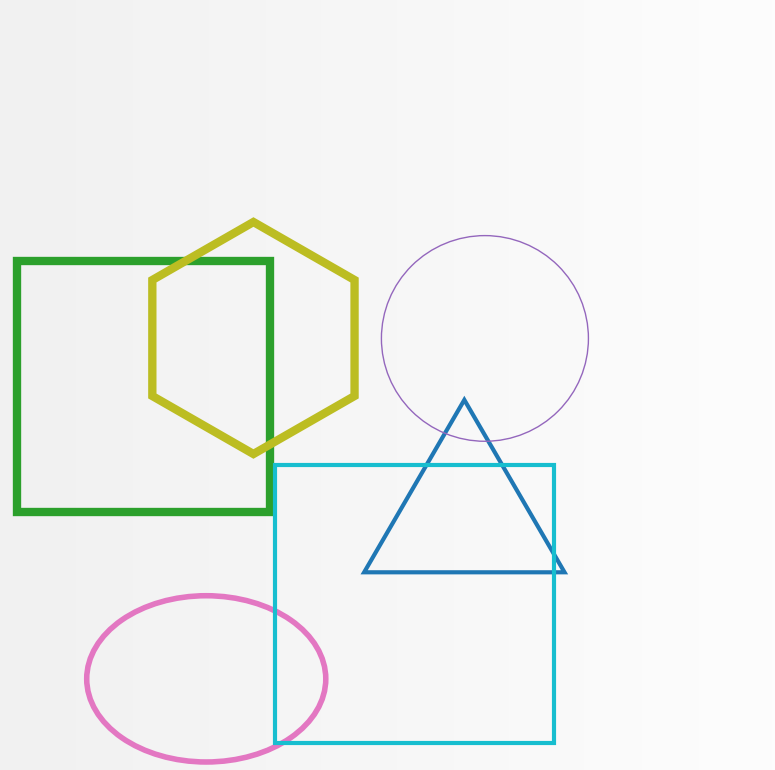[{"shape": "triangle", "thickness": 1.5, "radius": 0.75, "center": [0.599, 0.331]}, {"shape": "square", "thickness": 3, "radius": 0.82, "center": [0.185, 0.498]}, {"shape": "circle", "thickness": 0.5, "radius": 0.67, "center": [0.626, 0.56]}, {"shape": "oval", "thickness": 2, "radius": 0.77, "center": [0.266, 0.118]}, {"shape": "hexagon", "thickness": 3, "radius": 0.75, "center": [0.327, 0.561]}, {"shape": "square", "thickness": 1.5, "radius": 0.9, "center": [0.535, 0.216]}]